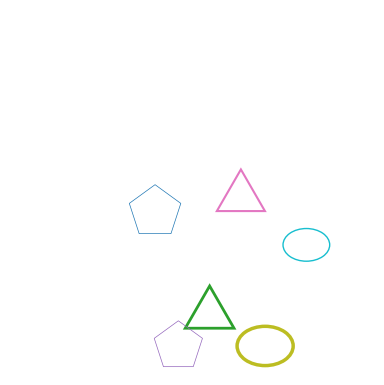[{"shape": "pentagon", "thickness": 0.5, "radius": 0.35, "center": [0.403, 0.45]}, {"shape": "triangle", "thickness": 2, "radius": 0.37, "center": [0.545, 0.184]}, {"shape": "pentagon", "thickness": 0.5, "radius": 0.33, "center": [0.463, 0.101]}, {"shape": "triangle", "thickness": 1.5, "radius": 0.36, "center": [0.626, 0.488]}, {"shape": "oval", "thickness": 2.5, "radius": 0.36, "center": [0.689, 0.101]}, {"shape": "oval", "thickness": 1, "radius": 0.3, "center": [0.796, 0.364]}]